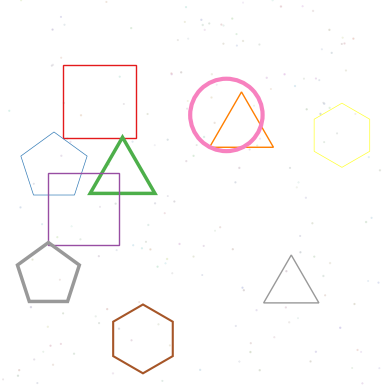[{"shape": "square", "thickness": 1, "radius": 0.48, "center": [0.259, 0.736]}, {"shape": "pentagon", "thickness": 0.5, "radius": 0.45, "center": [0.14, 0.567]}, {"shape": "triangle", "thickness": 2.5, "radius": 0.49, "center": [0.318, 0.546]}, {"shape": "square", "thickness": 1, "radius": 0.47, "center": [0.217, 0.457]}, {"shape": "triangle", "thickness": 1, "radius": 0.48, "center": [0.627, 0.665]}, {"shape": "hexagon", "thickness": 0.5, "radius": 0.42, "center": [0.888, 0.649]}, {"shape": "hexagon", "thickness": 1.5, "radius": 0.45, "center": [0.371, 0.12]}, {"shape": "circle", "thickness": 3, "radius": 0.47, "center": [0.588, 0.701]}, {"shape": "pentagon", "thickness": 2.5, "radius": 0.42, "center": [0.126, 0.285]}, {"shape": "triangle", "thickness": 1, "radius": 0.41, "center": [0.757, 0.255]}]